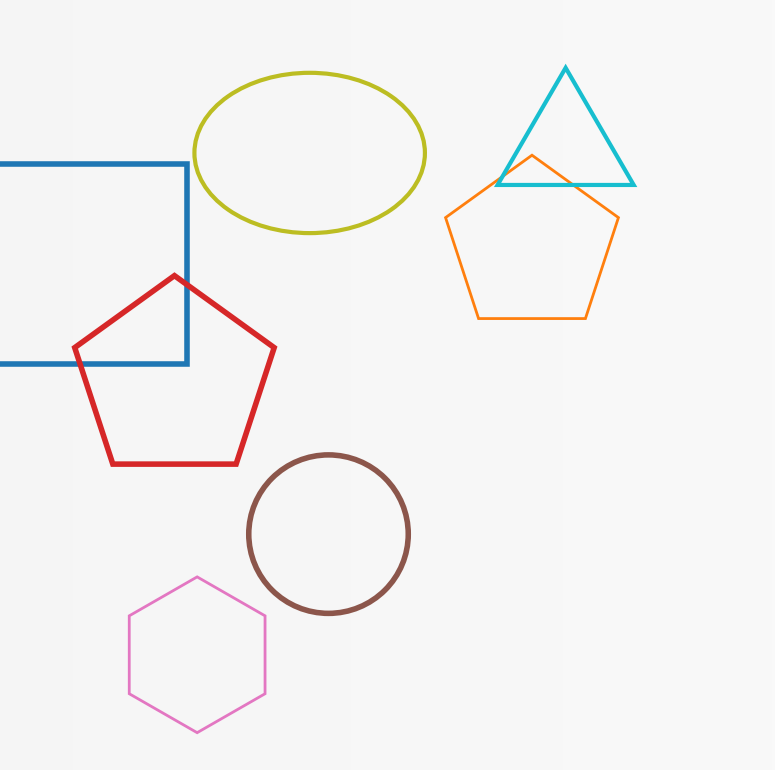[{"shape": "square", "thickness": 2, "radius": 0.65, "center": [0.111, 0.657]}, {"shape": "pentagon", "thickness": 1, "radius": 0.59, "center": [0.686, 0.681]}, {"shape": "pentagon", "thickness": 2, "radius": 0.68, "center": [0.225, 0.507]}, {"shape": "circle", "thickness": 2, "radius": 0.51, "center": [0.424, 0.306]}, {"shape": "hexagon", "thickness": 1, "radius": 0.51, "center": [0.254, 0.15]}, {"shape": "oval", "thickness": 1.5, "radius": 0.74, "center": [0.4, 0.801]}, {"shape": "triangle", "thickness": 1.5, "radius": 0.51, "center": [0.73, 0.81]}]